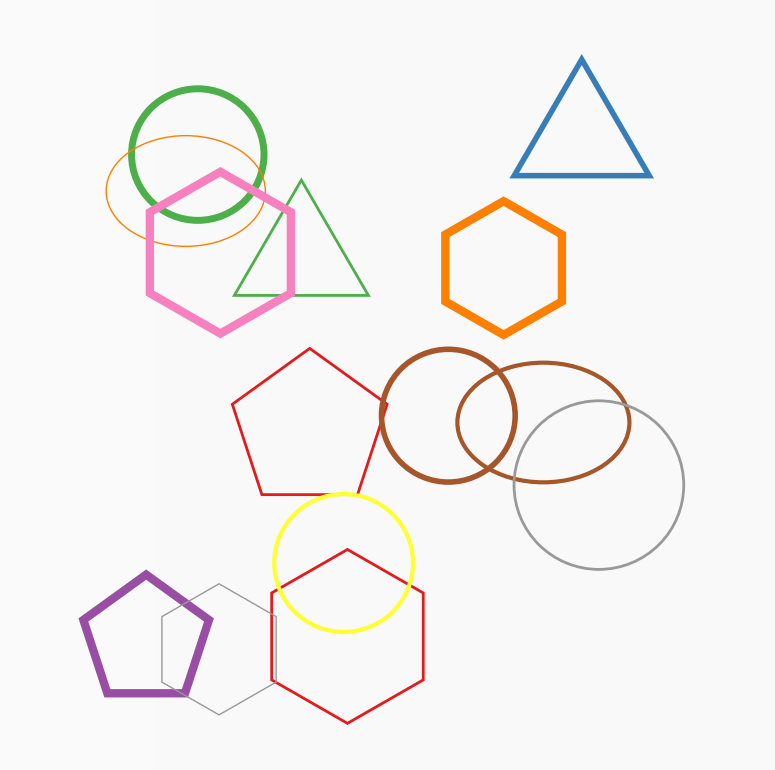[{"shape": "hexagon", "thickness": 1, "radius": 0.56, "center": [0.448, 0.173]}, {"shape": "pentagon", "thickness": 1, "radius": 0.52, "center": [0.4, 0.443]}, {"shape": "triangle", "thickness": 2, "radius": 0.5, "center": [0.751, 0.822]}, {"shape": "circle", "thickness": 2.5, "radius": 0.43, "center": [0.255, 0.799]}, {"shape": "triangle", "thickness": 1, "radius": 0.5, "center": [0.389, 0.666]}, {"shape": "pentagon", "thickness": 3, "radius": 0.43, "center": [0.189, 0.169]}, {"shape": "hexagon", "thickness": 3, "radius": 0.43, "center": [0.65, 0.652]}, {"shape": "oval", "thickness": 0.5, "radius": 0.51, "center": [0.24, 0.752]}, {"shape": "circle", "thickness": 1.5, "radius": 0.45, "center": [0.443, 0.269]}, {"shape": "oval", "thickness": 1.5, "radius": 0.55, "center": [0.701, 0.451]}, {"shape": "circle", "thickness": 2, "radius": 0.43, "center": [0.579, 0.46]}, {"shape": "hexagon", "thickness": 3, "radius": 0.53, "center": [0.284, 0.672]}, {"shape": "hexagon", "thickness": 0.5, "radius": 0.43, "center": [0.283, 0.157]}, {"shape": "circle", "thickness": 1, "radius": 0.55, "center": [0.773, 0.37]}]